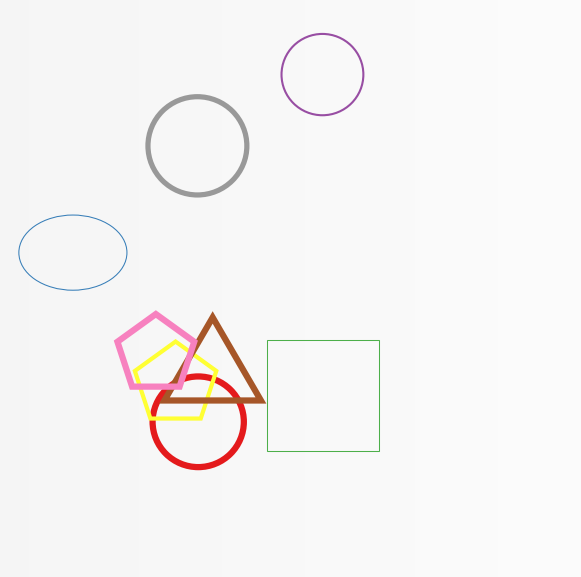[{"shape": "circle", "thickness": 3, "radius": 0.39, "center": [0.341, 0.269]}, {"shape": "oval", "thickness": 0.5, "radius": 0.46, "center": [0.125, 0.562]}, {"shape": "square", "thickness": 0.5, "radius": 0.48, "center": [0.556, 0.314]}, {"shape": "circle", "thickness": 1, "radius": 0.35, "center": [0.555, 0.87]}, {"shape": "pentagon", "thickness": 2, "radius": 0.37, "center": [0.302, 0.334]}, {"shape": "triangle", "thickness": 3, "radius": 0.48, "center": [0.366, 0.354]}, {"shape": "pentagon", "thickness": 3, "radius": 0.35, "center": [0.268, 0.386]}, {"shape": "circle", "thickness": 2.5, "radius": 0.43, "center": [0.34, 0.747]}]